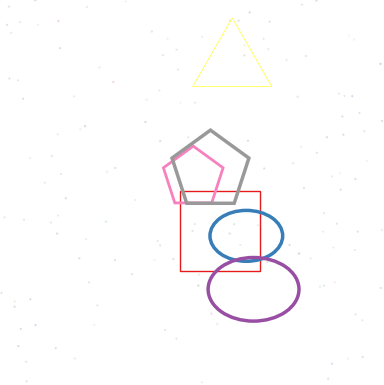[{"shape": "square", "thickness": 1, "radius": 0.52, "center": [0.572, 0.4]}, {"shape": "oval", "thickness": 2.5, "radius": 0.47, "center": [0.64, 0.387]}, {"shape": "oval", "thickness": 2.5, "radius": 0.59, "center": [0.659, 0.249]}, {"shape": "triangle", "thickness": 0.5, "radius": 0.59, "center": [0.603, 0.835]}, {"shape": "pentagon", "thickness": 2, "radius": 0.41, "center": [0.502, 0.539]}, {"shape": "pentagon", "thickness": 2.5, "radius": 0.52, "center": [0.547, 0.557]}]